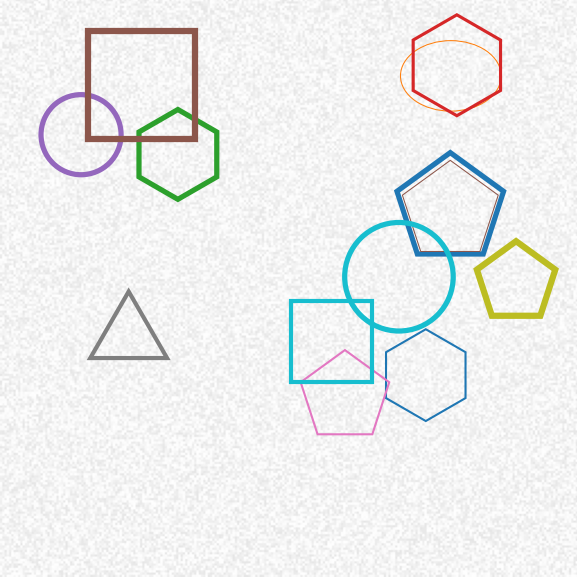[{"shape": "pentagon", "thickness": 2.5, "radius": 0.49, "center": [0.78, 0.638]}, {"shape": "hexagon", "thickness": 1, "radius": 0.4, "center": [0.737, 0.35]}, {"shape": "oval", "thickness": 0.5, "radius": 0.44, "center": [0.781, 0.868]}, {"shape": "hexagon", "thickness": 2.5, "radius": 0.39, "center": [0.308, 0.732]}, {"shape": "hexagon", "thickness": 1.5, "radius": 0.44, "center": [0.791, 0.886]}, {"shape": "circle", "thickness": 2.5, "radius": 0.35, "center": [0.14, 0.766]}, {"shape": "pentagon", "thickness": 0.5, "radius": 0.44, "center": [0.78, 0.634]}, {"shape": "square", "thickness": 3, "radius": 0.46, "center": [0.246, 0.852]}, {"shape": "pentagon", "thickness": 1, "radius": 0.4, "center": [0.597, 0.312]}, {"shape": "triangle", "thickness": 2, "radius": 0.38, "center": [0.223, 0.418]}, {"shape": "pentagon", "thickness": 3, "radius": 0.36, "center": [0.894, 0.51]}, {"shape": "circle", "thickness": 2.5, "radius": 0.47, "center": [0.691, 0.52]}, {"shape": "square", "thickness": 2, "radius": 0.35, "center": [0.574, 0.408]}]